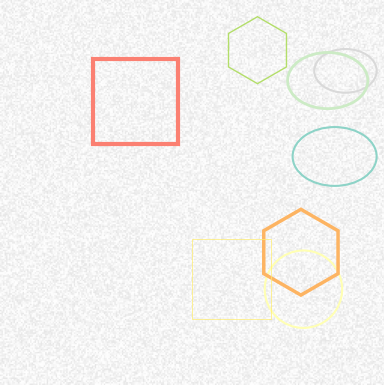[{"shape": "oval", "thickness": 1.5, "radius": 0.55, "center": [0.869, 0.594]}, {"shape": "circle", "thickness": 1.5, "radius": 0.5, "center": [0.788, 0.249]}, {"shape": "square", "thickness": 3, "radius": 0.55, "center": [0.352, 0.736]}, {"shape": "hexagon", "thickness": 2.5, "radius": 0.56, "center": [0.782, 0.345]}, {"shape": "hexagon", "thickness": 1, "radius": 0.43, "center": [0.669, 0.87]}, {"shape": "oval", "thickness": 1.5, "radius": 0.41, "center": [0.897, 0.816]}, {"shape": "oval", "thickness": 2, "radius": 0.52, "center": [0.851, 0.791]}, {"shape": "square", "thickness": 0.5, "radius": 0.52, "center": [0.601, 0.275]}]